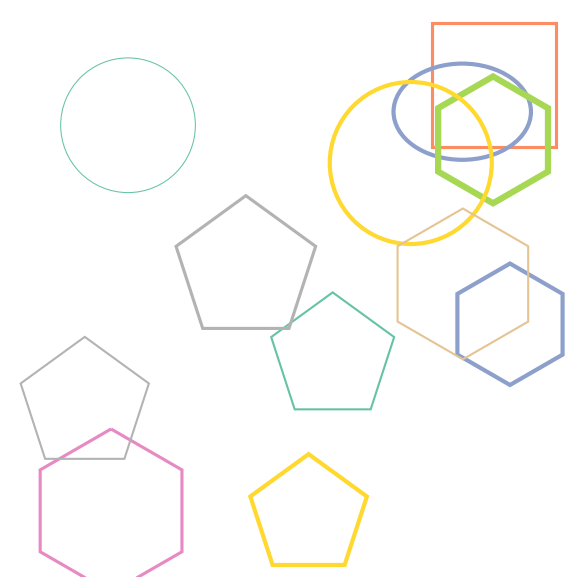[{"shape": "pentagon", "thickness": 1, "radius": 0.56, "center": [0.576, 0.381]}, {"shape": "circle", "thickness": 0.5, "radius": 0.58, "center": [0.222, 0.782]}, {"shape": "square", "thickness": 1.5, "radius": 0.54, "center": [0.855, 0.852]}, {"shape": "oval", "thickness": 2, "radius": 0.59, "center": [0.8, 0.806]}, {"shape": "hexagon", "thickness": 2, "radius": 0.53, "center": [0.883, 0.438]}, {"shape": "hexagon", "thickness": 1.5, "radius": 0.71, "center": [0.192, 0.115]}, {"shape": "hexagon", "thickness": 3, "radius": 0.55, "center": [0.854, 0.757]}, {"shape": "circle", "thickness": 2, "radius": 0.7, "center": [0.711, 0.717]}, {"shape": "pentagon", "thickness": 2, "radius": 0.53, "center": [0.534, 0.107]}, {"shape": "hexagon", "thickness": 1, "radius": 0.65, "center": [0.802, 0.508]}, {"shape": "pentagon", "thickness": 1, "radius": 0.58, "center": [0.147, 0.299]}, {"shape": "pentagon", "thickness": 1.5, "radius": 0.64, "center": [0.426, 0.533]}]